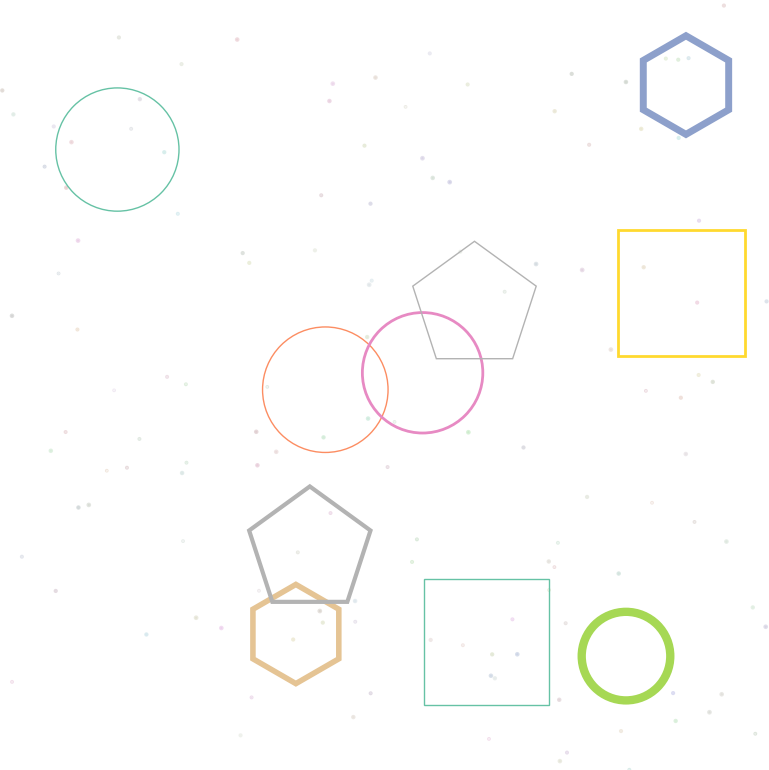[{"shape": "circle", "thickness": 0.5, "radius": 0.4, "center": [0.152, 0.806]}, {"shape": "square", "thickness": 0.5, "radius": 0.41, "center": [0.632, 0.166]}, {"shape": "circle", "thickness": 0.5, "radius": 0.41, "center": [0.422, 0.494]}, {"shape": "hexagon", "thickness": 2.5, "radius": 0.32, "center": [0.891, 0.89]}, {"shape": "circle", "thickness": 1, "radius": 0.39, "center": [0.549, 0.516]}, {"shape": "circle", "thickness": 3, "radius": 0.29, "center": [0.813, 0.148]}, {"shape": "square", "thickness": 1, "radius": 0.41, "center": [0.885, 0.619]}, {"shape": "hexagon", "thickness": 2, "radius": 0.32, "center": [0.384, 0.177]}, {"shape": "pentagon", "thickness": 0.5, "radius": 0.42, "center": [0.616, 0.602]}, {"shape": "pentagon", "thickness": 1.5, "radius": 0.41, "center": [0.402, 0.285]}]